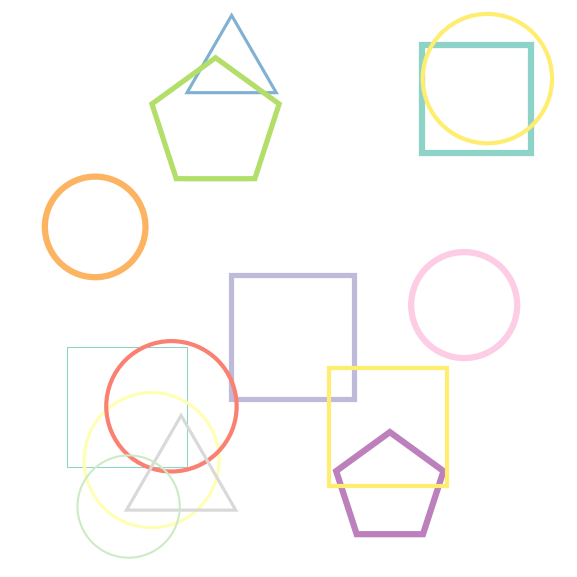[{"shape": "square", "thickness": 3, "radius": 0.47, "center": [0.825, 0.827]}, {"shape": "square", "thickness": 0.5, "radius": 0.52, "center": [0.22, 0.294]}, {"shape": "circle", "thickness": 1.5, "radius": 0.58, "center": [0.262, 0.202]}, {"shape": "square", "thickness": 2.5, "radius": 0.53, "center": [0.507, 0.416]}, {"shape": "circle", "thickness": 2, "radius": 0.56, "center": [0.297, 0.296]}, {"shape": "triangle", "thickness": 1.5, "radius": 0.45, "center": [0.401, 0.883]}, {"shape": "circle", "thickness": 3, "radius": 0.44, "center": [0.165, 0.606]}, {"shape": "pentagon", "thickness": 2.5, "radius": 0.58, "center": [0.373, 0.783]}, {"shape": "circle", "thickness": 3, "radius": 0.46, "center": [0.804, 0.471]}, {"shape": "triangle", "thickness": 1.5, "radius": 0.55, "center": [0.314, 0.17]}, {"shape": "pentagon", "thickness": 3, "radius": 0.49, "center": [0.675, 0.153]}, {"shape": "circle", "thickness": 1, "radius": 0.44, "center": [0.223, 0.122]}, {"shape": "square", "thickness": 2, "radius": 0.51, "center": [0.672, 0.26]}, {"shape": "circle", "thickness": 2, "radius": 0.56, "center": [0.844, 0.863]}]